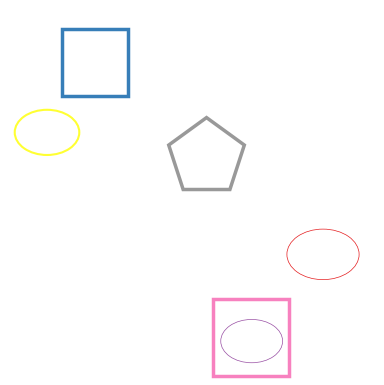[{"shape": "oval", "thickness": 0.5, "radius": 0.47, "center": [0.839, 0.339]}, {"shape": "square", "thickness": 2.5, "radius": 0.43, "center": [0.247, 0.837]}, {"shape": "oval", "thickness": 0.5, "radius": 0.4, "center": [0.654, 0.114]}, {"shape": "oval", "thickness": 1.5, "radius": 0.42, "center": [0.122, 0.656]}, {"shape": "square", "thickness": 2.5, "radius": 0.5, "center": [0.651, 0.124]}, {"shape": "pentagon", "thickness": 2.5, "radius": 0.52, "center": [0.536, 0.591]}]